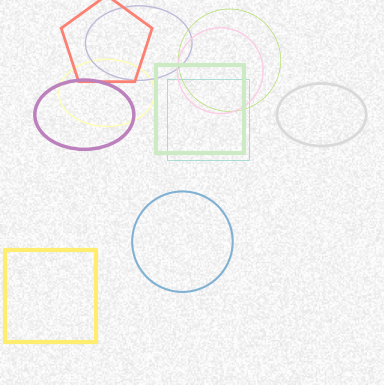[{"shape": "square", "thickness": 0.5, "radius": 0.53, "center": [0.541, 0.689]}, {"shape": "oval", "thickness": 1, "radius": 0.62, "center": [0.277, 0.759]}, {"shape": "oval", "thickness": 1, "radius": 0.69, "center": [0.36, 0.888]}, {"shape": "pentagon", "thickness": 2, "radius": 0.62, "center": [0.277, 0.888]}, {"shape": "circle", "thickness": 1.5, "radius": 0.65, "center": [0.474, 0.372]}, {"shape": "circle", "thickness": 0.5, "radius": 0.66, "center": [0.596, 0.844]}, {"shape": "circle", "thickness": 1, "radius": 0.56, "center": [0.572, 0.817]}, {"shape": "oval", "thickness": 2, "radius": 0.58, "center": [0.835, 0.702]}, {"shape": "oval", "thickness": 2.5, "radius": 0.64, "center": [0.219, 0.702]}, {"shape": "square", "thickness": 3, "radius": 0.57, "center": [0.52, 0.717]}, {"shape": "square", "thickness": 3, "radius": 0.59, "center": [0.131, 0.232]}]